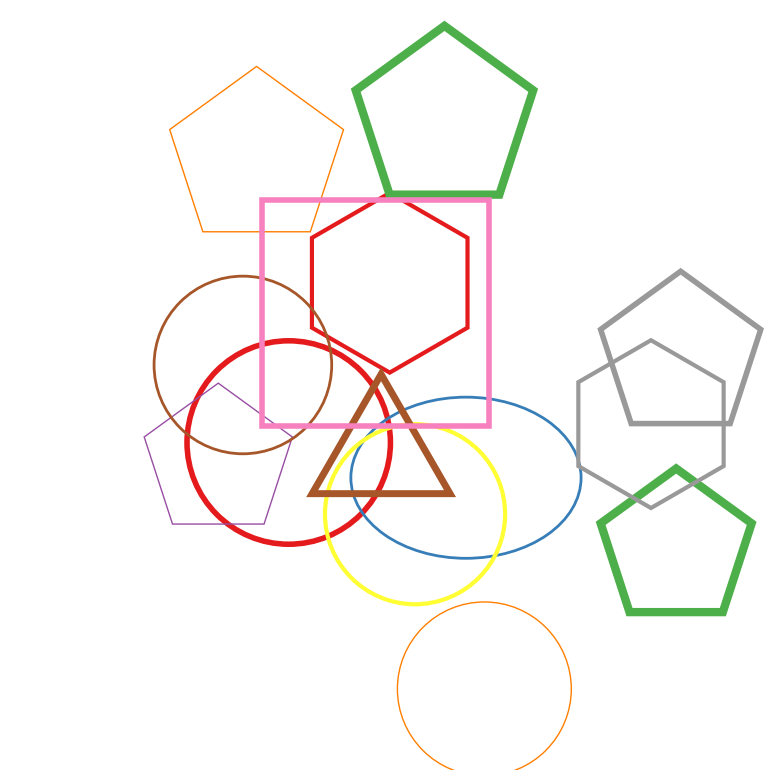[{"shape": "circle", "thickness": 2, "radius": 0.66, "center": [0.375, 0.425]}, {"shape": "hexagon", "thickness": 1.5, "radius": 0.58, "center": [0.506, 0.633]}, {"shape": "oval", "thickness": 1, "radius": 0.75, "center": [0.605, 0.38]}, {"shape": "pentagon", "thickness": 3, "radius": 0.52, "center": [0.878, 0.288]}, {"shape": "pentagon", "thickness": 3, "radius": 0.61, "center": [0.577, 0.845]}, {"shape": "pentagon", "thickness": 0.5, "radius": 0.51, "center": [0.283, 0.401]}, {"shape": "circle", "thickness": 0.5, "radius": 0.56, "center": [0.629, 0.105]}, {"shape": "pentagon", "thickness": 0.5, "radius": 0.59, "center": [0.333, 0.795]}, {"shape": "circle", "thickness": 1.5, "radius": 0.58, "center": [0.539, 0.332]}, {"shape": "circle", "thickness": 1, "radius": 0.58, "center": [0.315, 0.526]}, {"shape": "triangle", "thickness": 2.5, "radius": 0.52, "center": [0.495, 0.411]}, {"shape": "square", "thickness": 2, "radius": 0.74, "center": [0.488, 0.594]}, {"shape": "hexagon", "thickness": 1.5, "radius": 0.54, "center": [0.845, 0.449]}, {"shape": "pentagon", "thickness": 2, "radius": 0.55, "center": [0.884, 0.538]}]